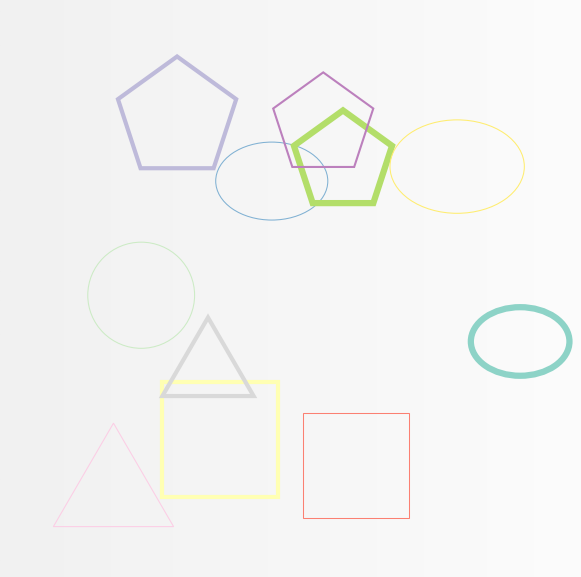[{"shape": "oval", "thickness": 3, "radius": 0.42, "center": [0.895, 0.408]}, {"shape": "square", "thickness": 2, "radius": 0.5, "center": [0.378, 0.239]}, {"shape": "pentagon", "thickness": 2, "radius": 0.53, "center": [0.305, 0.794]}, {"shape": "square", "thickness": 0.5, "radius": 0.45, "center": [0.612, 0.193]}, {"shape": "oval", "thickness": 0.5, "radius": 0.48, "center": [0.468, 0.686]}, {"shape": "pentagon", "thickness": 3, "radius": 0.44, "center": [0.59, 0.719]}, {"shape": "triangle", "thickness": 0.5, "radius": 0.6, "center": [0.195, 0.147]}, {"shape": "triangle", "thickness": 2, "radius": 0.45, "center": [0.358, 0.359]}, {"shape": "pentagon", "thickness": 1, "radius": 0.45, "center": [0.556, 0.783]}, {"shape": "circle", "thickness": 0.5, "radius": 0.46, "center": [0.243, 0.488]}, {"shape": "oval", "thickness": 0.5, "radius": 0.58, "center": [0.787, 0.711]}]